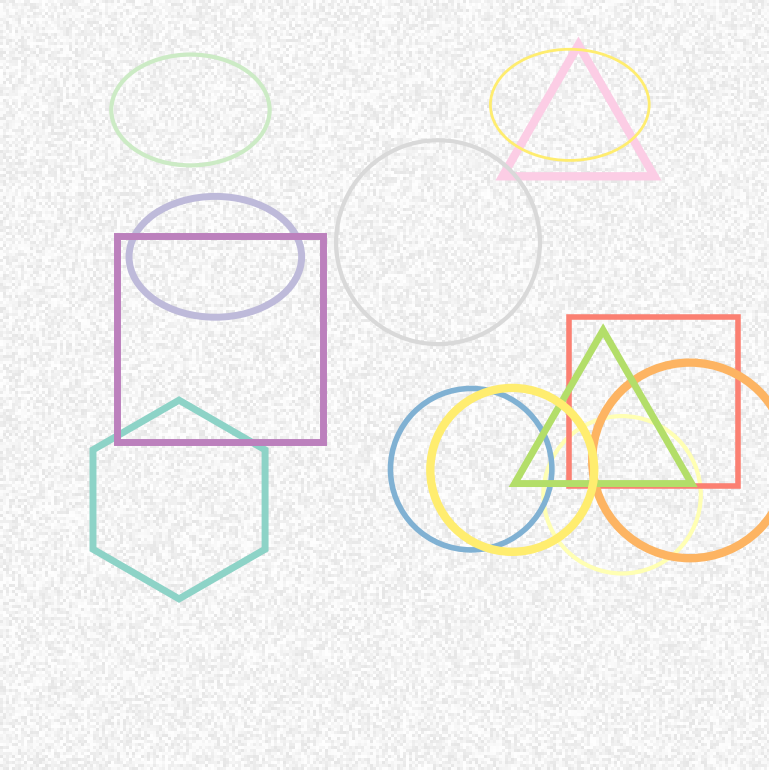[{"shape": "hexagon", "thickness": 2.5, "radius": 0.65, "center": [0.233, 0.351]}, {"shape": "circle", "thickness": 1.5, "radius": 0.51, "center": [0.808, 0.357]}, {"shape": "oval", "thickness": 2.5, "radius": 0.56, "center": [0.28, 0.666]}, {"shape": "square", "thickness": 2, "radius": 0.55, "center": [0.849, 0.479]}, {"shape": "circle", "thickness": 2, "radius": 0.52, "center": [0.612, 0.391]}, {"shape": "circle", "thickness": 3, "radius": 0.64, "center": [0.896, 0.402]}, {"shape": "triangle", "thickness": 2.5, "radius": 0.66, "center": [0.783, 0.438]}, {"shape": "triangle", "thickness": 3, "radius": 0.57, "center": [0.751, 0.828]}, {"shape": "circle", "thickness": 1.5, "radius": 0.66, "center": [0.569, 0.685]}, {"shape": "square", "thickness": 2.5, "radius": 0.67, "center": [0.286, 0.56]}, {"shape": "oval", "thickness": 1.5, "radius": 0.51, "center": [0.247, 0.857]}, {"shape": "circle", "thickness": 3, "radius": 0.53, "center": [0.665, 0.39]}, {"shape": "oval", "thickness": 1, "radius": 0.52, "center": [0.74, 0.864]}]